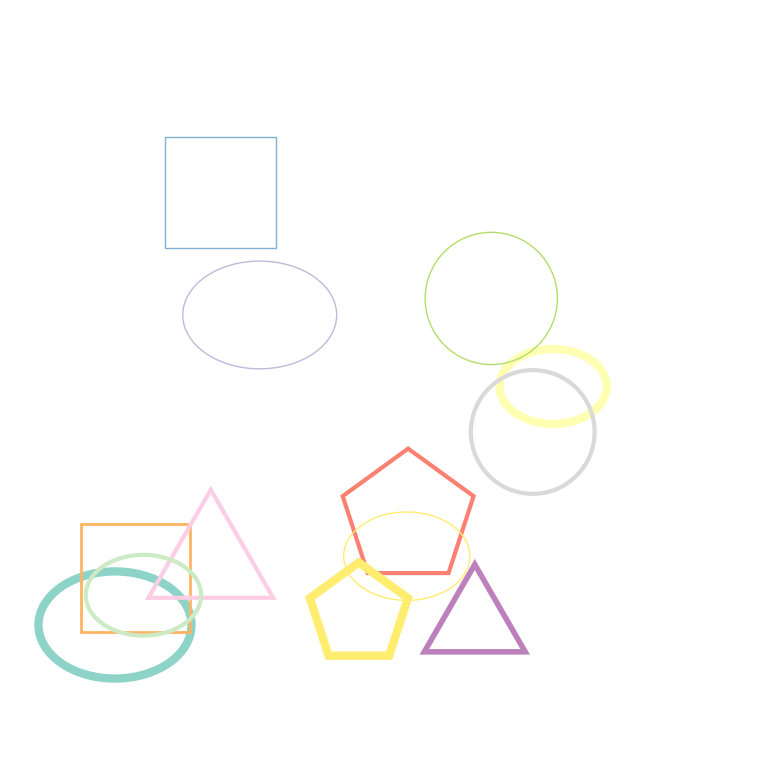[{"shape": "oval", "thickness": 3, "radius": 0.5, "center": [0.149, 0.188]}, {"shape": "oval", "thickness": 3, "radius": 0.35, "center": [0.718, 0.498]}, {"shape": "oval", "thickness": 0.5, "radius": 0.5, "center": [0.337, 0.591]}, {"shape": "pentagon", "thickness": 1.5, "radius": 0.45, "center": [0.53, 0.328]}, {"shape": "square", "thickness": 0.5, "radius": 0.36, "center": [0.286, 0.749]}, {"shape": "square", "thickness": 1, "radius": 0.35, "center": [0.176, 0.25]}, {"shape": "circle", "thickness": 0.5, "radius": 0.43, "center": [0.638, 0.612]}, {"shape": "triangle", "thickness": 1.5, "radius": 0.47, "center": [0.274, 0.27]}, {"shape": "circle", "thickness": 1.5, "radius": 0.4, "center": [0.692, 0.439]}, {"shape": "triangle", "thickness": 2, "radius": 0.38, "center": [0.617, 0.191]}, {"shape": "oval", "thickness": 1.5, "radius": 0.37, "center": [0.186, 0.227]}, {"shape": "oval", "thickness": 0.5, "radius": 0.41, "center": [0.528, 0.278]}, {"shape": "pentagon", "thickness": 3, "radius": 0.33, "center": [0.466, 0.203]}]